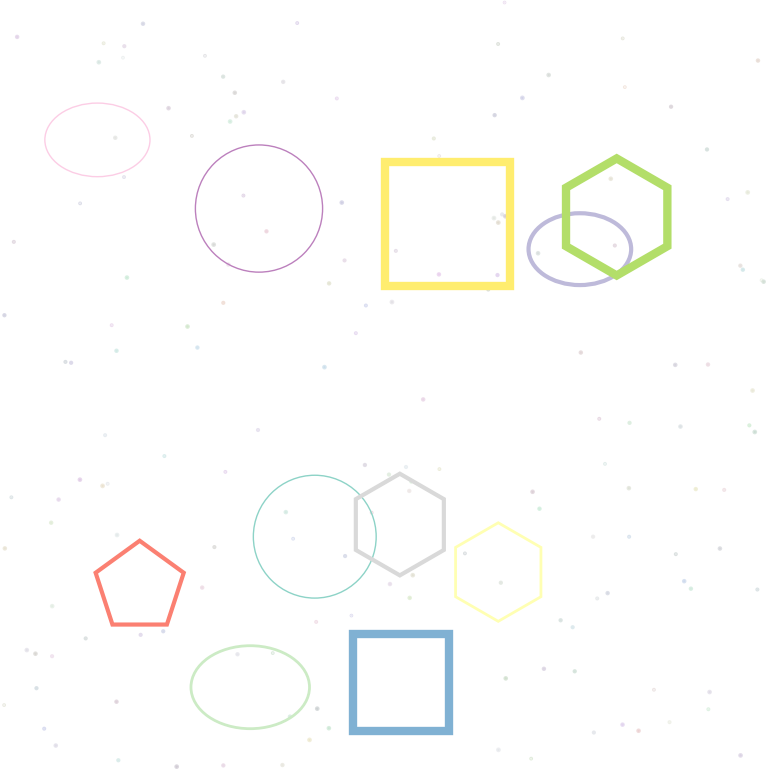[{"shape": "circle", "thickness": 0.5, "radius": 0.4, "center": [0.409, 0.303]}, {"shape": "hexagon", "thickness": 1, "radius": 0.32, "center": [0.647, 0.257]}, {"shape": "oval", "thickness": 1.5, "radius": 0.33, "center": [0.753, 0.676]}, {"shape": "pentagon", "thickness": 1.5, "radius": 0.3, "center": [0.181, 0.238]}, {"shape": "square", "thickness": 3, "radius": 0.31, "center": [0.521, 0.113]}, {"shape": "hexagon", "thickness": 3, "radius": 0.38, "center": [0.801, 0.718]}, {"shape": "oval", "thickness": 0.5, "radius": 0.34, "center": [0.127, 0.818]}, {"shape": "hexagon", "thickness": 1.5, "radius": 0.33, "center": [0.519, 0.319]}, {"shape": "circle", "thickness": 0.5, "radius": 0.41, "center": [0.336, 0.729]}, {"shape": "oval", "thickness": 1, "radius": 0.38, "center": [0.325, 0.108]}, {"shape": "square", "thickness": 3, "radius": 0.4, "center": [0.581, 0.709]}]